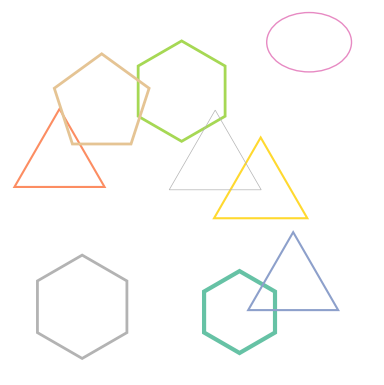[{"shape": "hexagon", "thickness": 3, "radius": 0.53, "center": [0.622, 0.189]}, {"shape": "triangle", "thickness": 1.5, "radius": 0.68, "center": [0.155, 0.582]}, {"shape": "triangle", "thickness": 1.5, "radius": 0.67, "center": [0.761, 0.262]}, {"shape": "oval", "thickness": 1, "radius": 0.55, "center": [0.803, 0.89]}, {"shape": "hexagon", "thickness": 2, "radius": 0.65, "center": [0.472, 0.763]}, {"shape": "triangle", "thickness": 1.5, "radius": 0.7, "center": [0.677, 0.503]}, {"shape": "pentagon", "thickness": 2, "radius": 0.65, "center": [0.264, 0.731]}, {"shape": "hexagon", "thickness": 2, "radius": 0.67, "center": [0.213, 0.203]}, {"shape": "triangle", "thickness": 0.5, "radius": 0.69, "center": [0.559, 0.576]}]